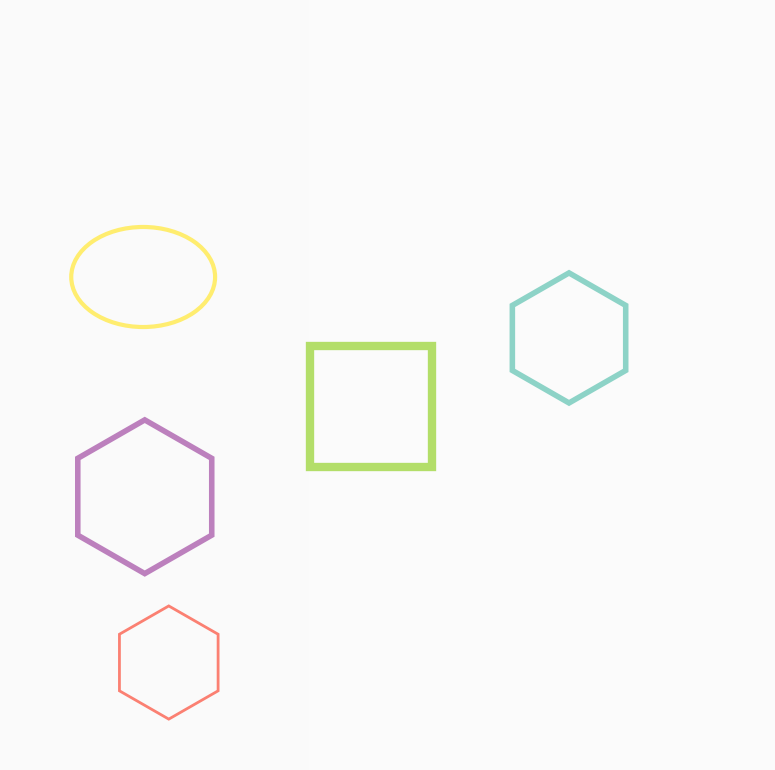[{"shape": "hexagon", "thickness": 2, "radius": 0.42, "center": [0.734, 0.561]}, {"shape": "hexagon", "thickness": 1, "radius": 0.37, "center": [0.218, 0.14]}, {"shape": "square", "thickness": 3, "radius": 0.39, "center": [0.479, 0.472]}, {"shape": "hexagon", "thickness": 2, "radius": 0.5, "center": [0.187, 0.355]}, {"shape": "oval", "thickness": 1.5, "radius": 0.46, "center": [0.185, 0.64]}]